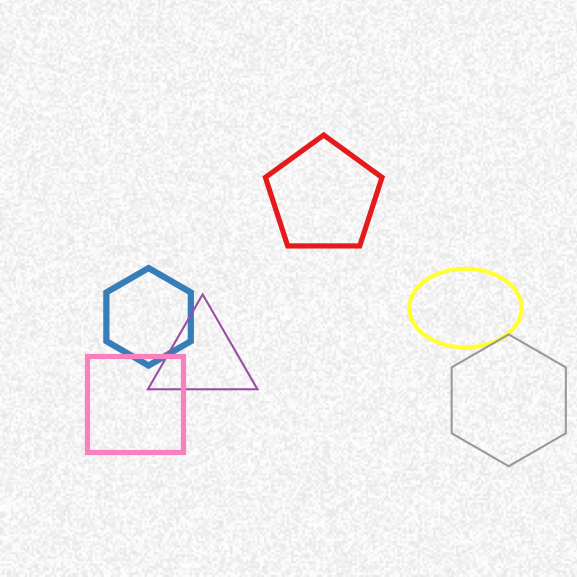[{"shape": "pentagon", "thickness": 2.5, "radius": 0.53, "center": [0.561, 0.659]}, {"shape": "hexagon", "thickness": 3, "radius": 0.42, "center": [0.257, 0.451]}, {"shape": "triangle", "thickness": 1, "radius": 0.55, "center": [0.351, 0.38]}, {"shape": "oval", "thickness": 2, "radius": 0.49, "center": [0.806, 0.466]}, {"shape": "square", "thickness": 2.5, "radius": 0.41, "center": [0.233, 0.299]}, {"shape": "hexagon", "thickness": 1, "radius": 0.57, "center": [0.881, 0.306]}]